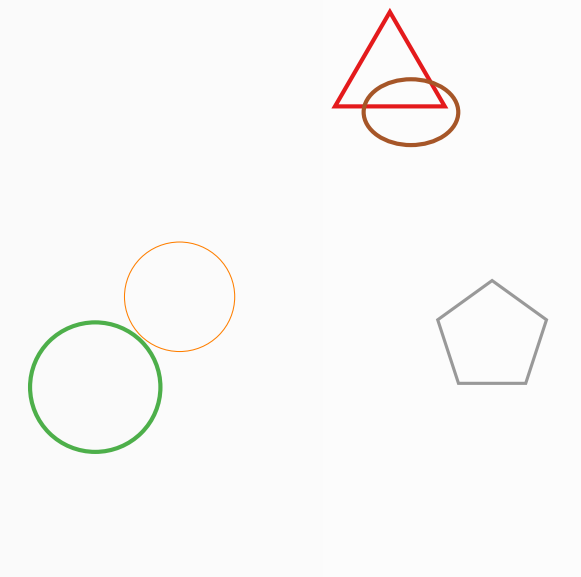[{"shape": "triangle", "thickness": 2, "radius": 0.55, "center": [0.671, 0.869]}, {"shape": "circle", "thickness": 2, "radius": 0.56, "center": [0.164, 0.329]}, {"shape": "circle", "thickness": 0.5, "radius": 0.47, "center": [0.309, 0.485]}, {"shape": "oval", "thickness": 2, "radius": 0.41, "center": [0.707, 0.805]}, {"shape": "pentagon", "thickness": 1.5, "radius": 0.49, "center": [0.847, 0.415]}]